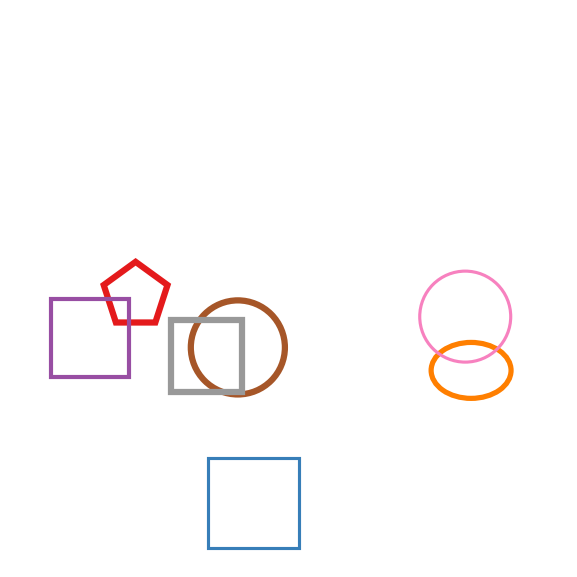[{"shape": "pentagon", "thickness": 3, "radius": 0.29, "center": [0.235, 0.488]}, {"shape": "square", "thickness": 1.5, "radius": 0.39, "center": [0.439, 0.128]}, {"shape": "square", "thickness": 2, "radius": 0.34, "center": [0.156, 0.414]}, {"shape": "oval", "thickness": 2.5, "radius": 0.35, "center": [0.816, 0.358]}, {"shape": "circle", "thickness": 3, "radius": 0.41, "center": [0.412, 0.398]}, {"shape": "circle", "thickness": 1.5, "radius": 0.39, "center": [0.806, 0.451]}, {"shape": "square", "thickness": 3, "radius": 0.31, "center": [0.358, 0.383]}]